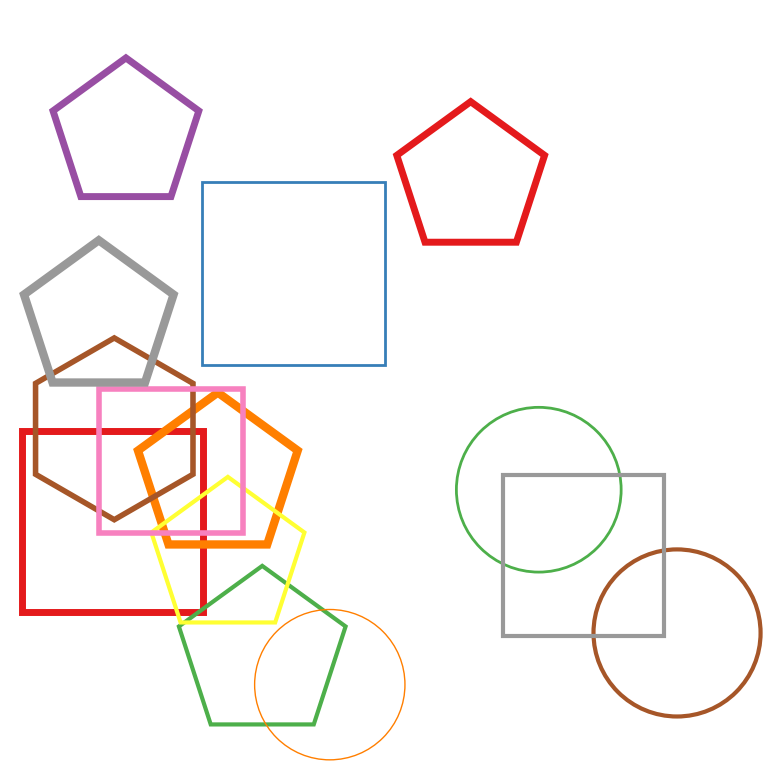[{"shape": "pentagon", "thickness": 2.5, "radius": 0.5, "center": [0.611, 0.767]}, {"shape": "square", "thickness": 2.5, "radius": 0.59, "center": [0.146, 0.322]}, {"shape": "square", "thickness": 1, "radius": 0.59, "center": [0.381, 0.645]}, {"shape": "pentagon", "thickness": 1.5, "radius": 0.57, "center": [0.341, 0.151]}, {"shape": "circle", "thickness": 1, "radius": 0.53, "center": [0.7, 0.364]}, {"shape": "pentagon", "thickness": 2.5, "radius": 0.5, "center": [0.164, 0.825]}, {"shape": "pentagon", "thickness": 3, "radius": 0.55, "center": [0.283, 0.381]}, {"shape": "circle", "thickness": 0.5, "radius": 0.49, "center": [0.428, 0.111]}, {"shape": "pentagon", "thickness": 1.5, "radius": 0.52, "center": [0.296, 0.276]}, {"shape": "hexagon", "thickness": 2, "radius": 0.59, "center": [0.148, 0.443]}, {"shape": "circle", "thickness": 1.5, "radius": 0.54, "center": [0.879, 0.178]}, {"shape": "square", "thickness": 2, "radius": 0.47, "center": [0.222, 0.401]}, {"shape": "square", "thickness": 1.5, "radius": 0.52, "center": [0.758, 0.279]}, {"shape": "pentagon", "thickness": 3, "radius": 0.51, "center": [0.128, 0.586]}]